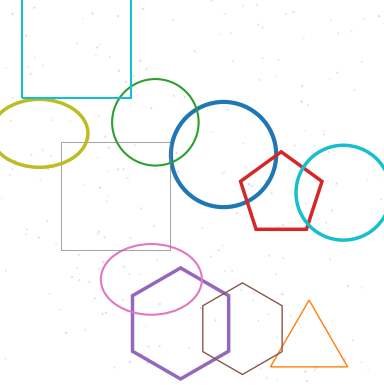[{"shape": "circle", "thickness": 3, "radius": 0.68, "center": [0.581, 0.599]}, {"shape": "triangle", "thickness": 1, "radius": 0.58, "center": [0.803, 0.105]}, {"shape": "circle", "thickness": 1.5, "radius": 0.56, "center": [0.404, 0.682]}, {"shape": "pentagon", "thickness": 2.5, "radius": 0.56, "center": [0.731, 0.494]}, {"shape": "hexagon", "thickness": 2.5, "radius": 0.72, "center": [0.469, 0.16]}, {"shape": "hexagon", "thickness": 1, "radius": 0.6, "center": [0.63, 0.146]}, {"shape": "oval", "thickness": 1.5, "radius": 0.66, "center": [0.393, 0.274]}, {"shape": "square", "thickness": 0.5, "radius": 0.71, "center": [0.3, 0.491]}, {"shape": "oval", "thickness": 2.5, "radius": 0.63, "center": [0.102, 0.654]}, {"shape": "circle", "thickness": 2.5, "radius": 0.62, "center": [0.892, 0.499]}, {"shape": "square", "thickness": 1.5, "radius": 0.7, "center": [0.199, 0.886]}]